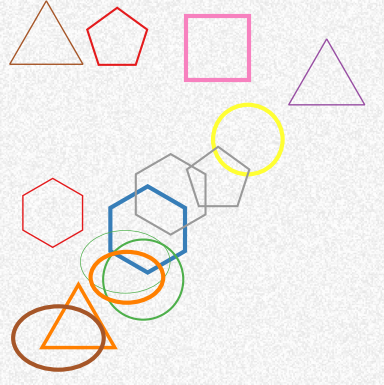[{"shape": "hexagon", "thickness": 1, "radius": 0.45, "center": [0.137, 0.447]}, {"shape": "pentagon", "thickness": 1.5, "radius": 0.41, "center": [0.304, 0.898]}, {"shape": "hexagon", "thickness": 3, "radius": 0.56, "center": [0.384, 0.404]}, {"shape": "oval", "thickness": 0.5, "radius": 0.58, "center": [0.325, 0.32]}, {"shape": "circle", "thickness": 1.5, "radius": 0.52, "center": [0.372, 0.274]}, {"shape": "triangle", "thickness": 1, "radius": 0.57, "center": [0.849, 0.785]}, {"shape": "triangle", "thickness": 2.5, "radius": 0.55, "center": [0.204, 0.152]}, {"shape": "oval", "thickness": 3, "radius": 0.47, "center": [0.33, 0.28]}, {"shape": "circle", "thickness": 3, "radius": 0.45, "center": [0.644, 0.638]}, {"shape": "triangle", "thickness": 1, "radius": 0.55, "center": [0.12, 0.888]}, {"shape": "oval", "thickness": 3, "radius": 0.59, "center": [0.152, 0.122]}, {"shape": "square", "thickness": 3, "radius": 0.41, "center": [0.565, 0.875]}, {"shape": "pentagon", "thickness": 1.5, "radius": 0.43, "center": [0.567, 0.533]}, {"shape": "hexagon", "thickness": 1.5, "radius": 0.52, "center": [0.443, 0.495]}]